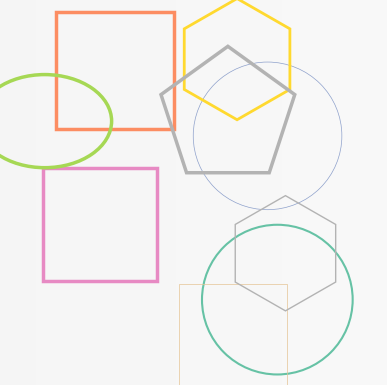[{"shape": "circle", "thickness": 1.5, "radius": 0.97, "center": [0.716, 0.222]}, {"shape": "square", "thickness": 2.5, "radius": 0.76, "center": [0.297, 0.817]}, {"shape": "circle", "thickness": 0.5, "radius": 0.96, "center": [0.69, 0.647]}, {"shape": "square", "thickness": 2.5, "radius": 0.73, "center": [0.258, 0.417]}, {"shape": "oval", "thickness": 2.5, "radius": 0.86, "center": [0.115, 0.685]}, {"shape": "hexagon", "thickness": 2, "radius": 0.79, "center": [0.612, 0.846]}, {"shape": "square", "thickness": 0.5, "radius": 0.7, "center": [0.601, 0.124]}, {"shape": "pentagon", "thickness": 2.5, "radius": 0.91, "center": [0.588, 0.698]}, {"shape": "hexagon", "thickness": 1, "radius": 0.75, "center": [0.737, 0.342]}]